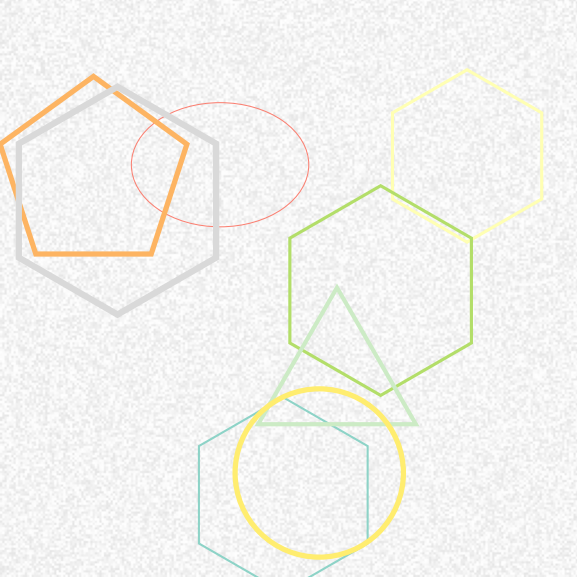[{"shape": "hexagon", "thickness": 1, "radius": 0.84, "center": [0.491, 0.142]}, {"shape": "hexagon", "thickness": 1.5, "radius": 0.75, "center": [0.809, 0.729]}, {"shape": "oval", "thickness": 0.5, "radius": 0.77, "center": [0.381, 0.714]}, {"shape": "pentagon", "thickness": 2.5, "radius": 0.85, "center": [0.162, 0.697]}, {"shape": "hexagon", "thickness": 1.5, "radius": 0.91, "center": [0.659, 0.496]}, {"shape": "hexagon", "thickness": 3, "radius": 0.99, "center": [0.203, 0.652]}, {"shape": "triangle", "thickness": 2, "radius": 0.79, "center": [0.584, 0.343]}, {"shape": "circle", "thickness": 2.5, "radius": 0.73, "center": [0.553, 0.18]}]